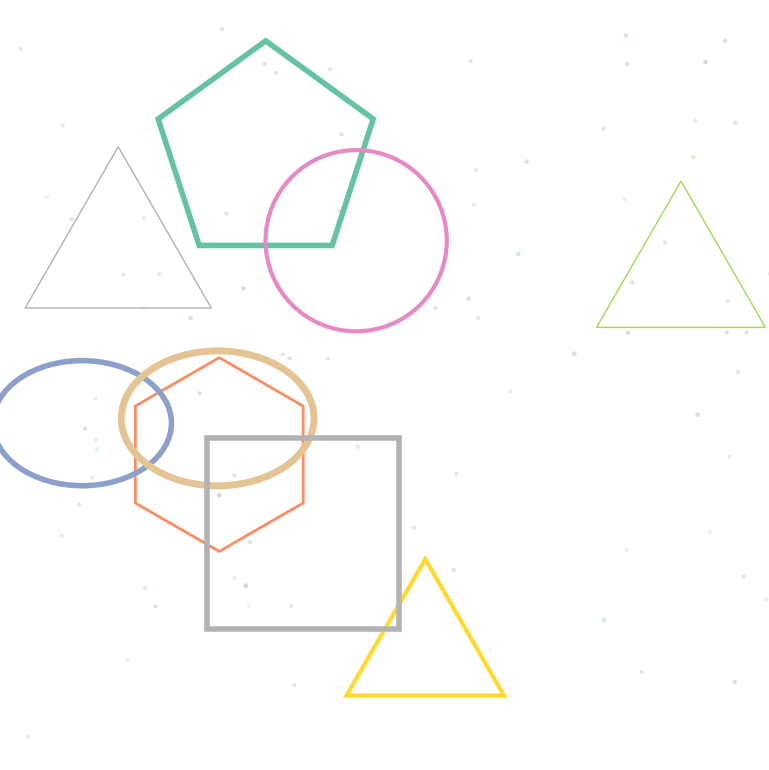[{"shape": "pentagon", "thickness": 2, "radius": 0.73, "center": [0.345, 0.8]}, {"shape": "hexagon", "thickness": 1, "radius": 0.63, "center": [0.285, 0.41]}, {"shape": "oval", "thickness": 2, "radius": 0.58, "center": [0.107, 0.45]}, {"shape": "circle", "thickness": 1.5, "radius": 0.59, "center": [0.463, 0.687]}, {"shape": "triangle", "thickness": 0.5, "radius": 0.63, "center": [0.884, 0.638]}, {"shape": "triangle", "thickness": 1.5, "radius": 0.59, "center": [0.552, 0.156]}, {"shape": "oval", "thickness": 2.5, "radius": 0.63, "center": [0.283, 0.457]}, {"shape": "square", "thickness": 2, "radius": 0.62, "center": [0.394, 0.307]}, {"shape": "triangle", "thickness": 0.5, "radius": 0.7, "center": [0.154, 0.67]}]